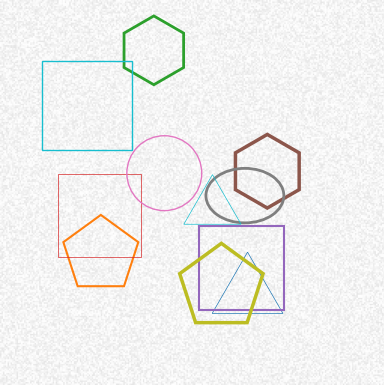[{"shape": "triangle", "thickness": 0.5, "radius": 0.53, "center": [0.643, 0.239]}, {"shape": "pentagon", "thickness": 1.5, "radius": 0.51, "center": [0.262, 0.339]}, {"shape": "hexagon", "thickness": 2, "radius": 0.45, "center": [0.4, 0.869]}, {"shape": "square", "thickness": 0.5, "radius": 0.54, "center": [0.259, 0.44]}, {"shape": "square", "thickness": 1.5, "radius": 0.55, "center": [0.627, 0.304]}, {"shape": "hexagon", "thickness": 2.5, "radius": 0.48, "center": [0.694, 0.555]}, {"shape": "circle", "thickness": 1, "radius": 0.49, "center": [0.427, 0.55]}, {"shape": "oval", "thickness": 2, "radius": 0.51, "center": [0.636, 0.492]}, {"shape": "pentagon", "thickness": 2.5, "radius": 0.57, "center": [0.575, 0.254]}, {"shape": "square", "thickness": 1, "radius": 0.58, "center": [0.226, 0.725]}, {"shape": "triangle", "thickness": 0.5, "radius": 0.43, "center": [0.552, 0.46]}]